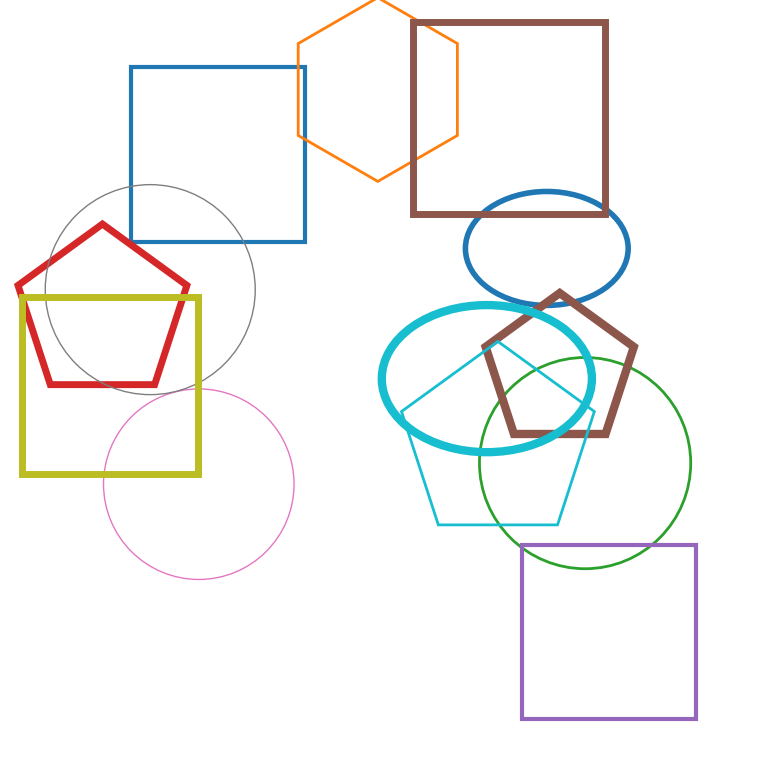[{"shape": "oval", "thickness": 2, "radius": 0.53, "center": [0.71, 0.677]}, {"shape": "square", "thickness": 1.5, "radius": 0.57, "center": [0.283, 0.799]}, {"shape": "hexagon", "thickness": 1, "radius": 0.6, "center": [0.491, 0.884]}, {"shape": "circle", "thickness": 1, "radius": 0.69, "center": [0.76, 0.399]}, {"shape": "pentagon", "thickness": 2.5, "radius": 0.58, "center": [0.133, 0.594]}, {"shape": "square", "thickness": 1.5, "radius": 0.56, "center": [0.79, 0.179]}, {"shape": "pentagon", "thickness": 3, "radius": 0.51, "center": [0.727, 0.518]}, {"shape": "square", "thickness": 2.5, "radius": 0.62, "center": [0.661, 0.847]}, {"shape": "circle", "thickness": 0.5, "radius": 0.62, "center": [0.258, 0.371]}, {"shape": "circle", "thickness": 0.5, "radius": 0.68, "center": [0.195, 0.624]}, {"shape": "square", "thickness": 2.5, "radius": 0.57, "center": [0.143, 0.499]}, {"shape": "pentagon", "thickness": 1, "radius": 0.66, "center": [0.647, 0.425]}, {"shape": "oval", "thickness": 3, "radius": 0.68, "center": [0.632, 0.508]}]